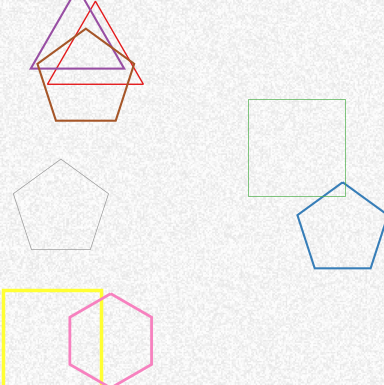[{"shape": "triangle", "thickness": 1, "radius": 0.72, "center": [0.248, 0.853]}, {"shape": "pentagon", "thickness": 1.5, "radius": 0.62, "center": [0.89, 0.403]}, {"shape": "square", "thickness": 0.5, "radius": 0.63, "center": [0.769, 0.617]}, {"shape": "triangle", "thickness": 1.5, "radius": 0.7, "center": [0.201, 0.892]}, {"shape": "square", "thickness": 2.5, "radius": 0.64, "center": [0.136, 0.119]}, {"shape": "pentagon", "thickness": 1.5, "radius": 0.66, "center": [0.223, 0.793]}, {"shape": "hexagon", "thickness": 2, "radius": 0.61, "center": [0.288, 0.115]}, {"shape": "pentagon", "thickness": 0.5, "radius": 0.65, "center": [0.158, 0.457]}]